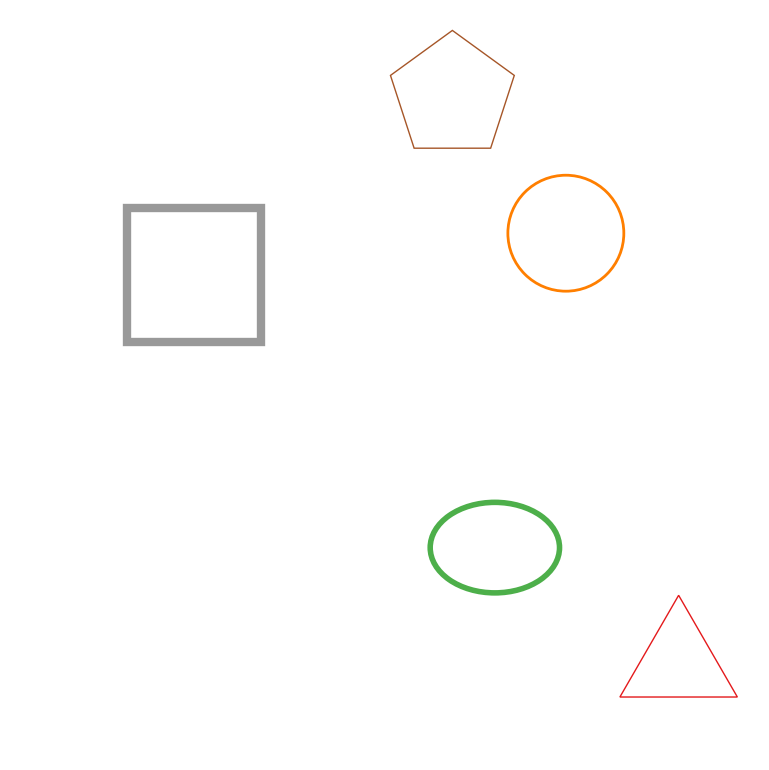[{"shape": "triangle", "thickness": 0.5, "radius": 0.44, "center": [0.881, 0.139]}, {"shape": "oval", "thickness": 2, "radius": 0.42, "center": [0.643, 0.289]}, {"shape": "circle", "thickness": 1, "radius": 0.38, "center": [0.735, 0.697]}, {"shape": "pentagon", "thickness": 0.5, "radius": 0.42, "center": [0.588, 0.876]}, {"shape": "square", "thickness": 3, "radius": 0.44, "center": [0.252, 0.642]}]